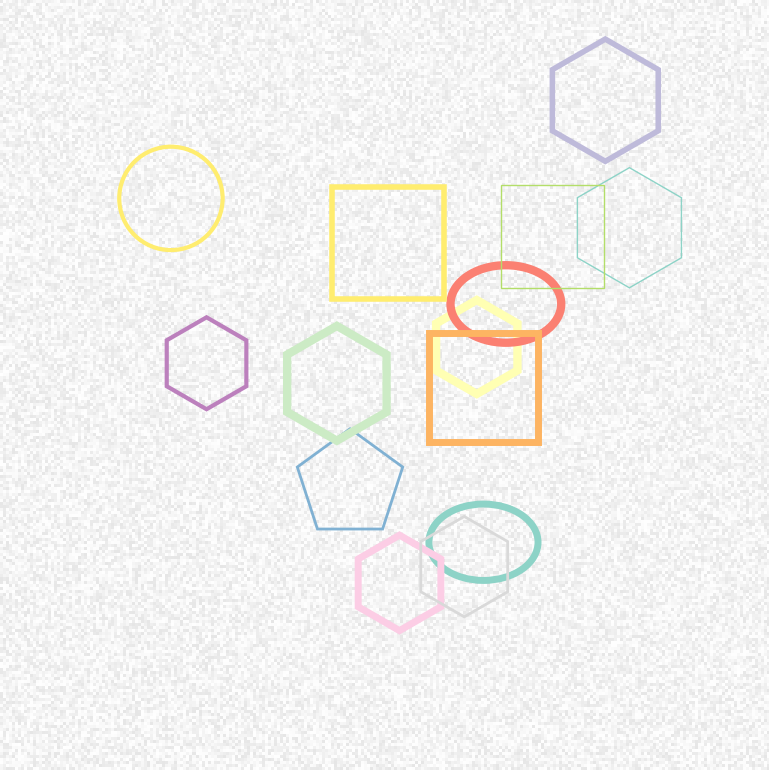[{"shape": "hexagon", "thickness": 0.5, "radius": 0.39, "center": [0.817, 0.704]}, {"shape": "oval", "thickness": 2.5, "radius": 0.35, "center": [0.628, 0.296]}, {"shape": "hexagon", "thickness": 3, "radius": 0.31, "center": [0.619, 0.549]}, {"shape": "hexagon", "thickness": 2, "radius": 0.4, "center": [0.786, 0.87]}, {"shape": "oval", "thickness": 3, "radius": 0.36, "center": [0.657, 0.605]}, {"shape": "pentagon", "thickness": 1, "radius": 0.36, "center": [0.455, 0.371]}, {"shape": "square", "thickness": 2.5, "radius": 0.35, "center": [0.628, 0.497]}, {"shape": "square", "thickness": 0.5, "radius": 0.33, "center": [0.718, 0.693]}, {"shape": "hexagon", "thickness": 2.5, "radius": 0.31, "center": [0.519, 0.243]}, {"shape": "hexagon", "thickness": 1, "radius": 0.33, "center": [0.603, 0.264]}, {"shape": "hexagon", "thickness": 1.5, "radius": 0.3, "center": [0.268, 0.528]}, {"shape": "hexagon", "thickness": 3, "radius": 0.37, "center": [0.437, 0.502]}, {"shape": "circle", "thickness": 1.5, "radius": 0.34, "center": [0.222, 0.742]}, {"shape": "square", "thickness": 2, "radius": 0.36, "center": [0.504, 0.684]}]